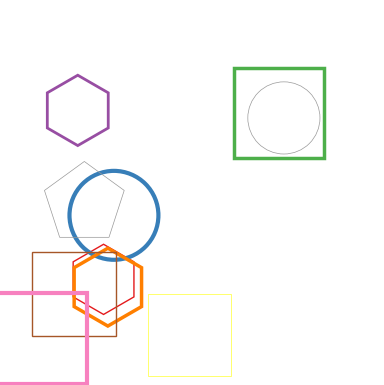[{"shape": "hexagon", "thickness": 1, "radius": 0.46, "center": [0.269, 0.274]}, {"shape": "circle", "thickness": 3, "radius": 0.58, "center": [0.296, 0.441]}, {"shape": "square", "thickness": 2.5, "radius": 0.58, "center": [0.724, 0.707]}, {"shape": "hexagon", "thickness": 2, "radius": 0.46, "center": [0.202, 0.713]}, {"shape": "hexagon", "thickness": 2.5, "radius": 0.51, "center": [0.28, 0.254]}, {"shape": "square", "thickness": 0.5, "radius": 0.54, "center": [0.492, 0.13]}, {"shape": "square", "thickness": 1, "radius": 0.55, "center": [0.193, 0.236]}, {"shape": "square", "thickness": 3, "radius": 0.59, "center": [0.107, 0.12]}, {"shape": "pentagon", "thickness": 0.5, "radius": 0.54, "center": [0.219, 0.472]}, {"shape": "circle", "thickness": 0.5, "radius": 0.47, "center": [0.737, 0.694]}]